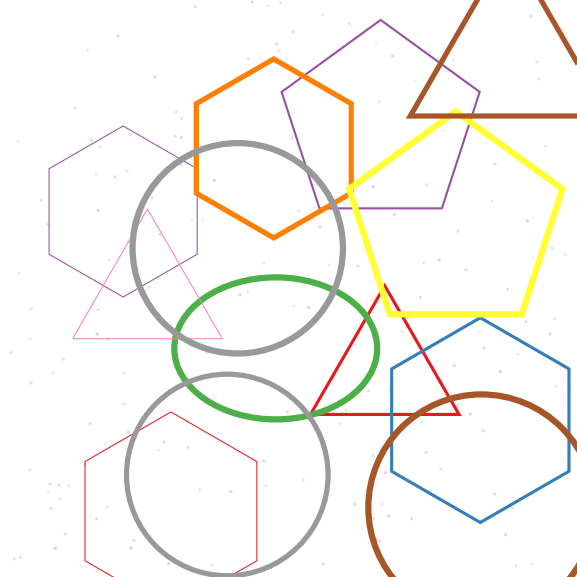[{"shape": "hexagon", "thickness": 0.5, "radius": 0.86, "center": [0.296, 0.114]}, {"shape": "triangle", "thickness": 1.5, "radius": 0.74, "center": [0.666, 0.356]}, {"shape": "hexagon", "thickness": 1.5, "radius": 0.89, "center": [0.832, 0.272]}, {"shape": "oval", "thickness": 3, "radius": 0.88, "center": [0.477, 0.396]}, {"shape": "pentagon", "thickness": 1, "radius": 0.9, "center": [0.659, 0.784]}, {"shape": "hexagon", "thickness": 0.5, "radius": 0.74, "center": [0.213, 0.633]}, {"shape": "hexagon", "thickness": 2.5, "radius": 0.77, "center": [0.474, 0.742]}, {"shape": "pentagon", "thickness": 3, "radius": 0.97, "center": [0.789, 0.612]}, {"shape": "triangle", "thickness": 2.5, "radius": 0.99, "center": [0.882, 0.897]}, {"shape": "circle", "thickness": 3, "radius": 0.98, "center": [0.834, 0.12]}, {"shape": "triangle", "thickness": 0.5, "radius": 0.75, "center": [0.255, 0.487]}, {"shape": "circle", "thickness": 3, "radius": 0.91, "center": [0.412, 0.569]}, {"shape": "circle", "thickness": 2.5, "radius": 0.87, "center": [0.394, 0.177]}]